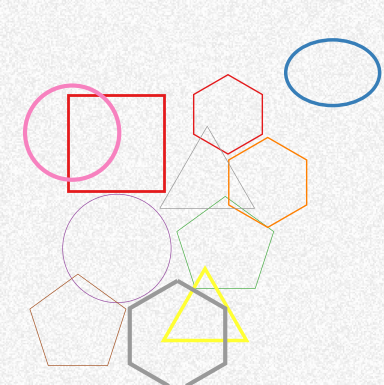[{"shape": "square", "thickness": 2, "radius": 0.62, "center": [0.301, 0.629]}, {"shape": "hexagon", "thickness": 1, "radius": 0.51, "center": [0.592, 0.703]}, {"shape": "oval", "thickness": 2.5, "radius": 0.61, "center": [0.864, 0.811]}, {"shape": "pentagon", "thickness": 0.5, "radius": 0.66, "center": [0.585, 0.358]}, {"shape": "circle", "thickness": 0.5, "radius": 0.7, "center": [0.304, 0.355]}, {"shape": "hexagon", "thickness": 1, "radius": 0.58, "center": [0.695, 0.526]}, {"shape": "triangle", "thickness": 2.5, "radius": 0.62, "center": [0.533, 0.178]}, {"shape": "pentagon", "thickness": 0.5, "radius": 0.66, "center": [0.202, 0.157]}, {"shape": "circle", "thickness": 3, "radius": 0.61, "center": [0.187, 0.655]}, {"shape": "hexagon", "thickness": 3, "radius": 0.72, "center": [0.461, 0.127]}, {"shape": "triangle", "thickness": 0.5, "radius": 0.71, "center": [0.538, 0.53]}]